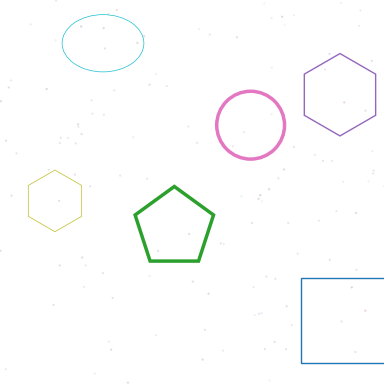[{"shape": "square", "thickness": 1, "radius": 0.55, "center": [0.891, 0.168]}, {"shape": "pentagon", "thickness": 2.5, "radius": 0.54, "center": [0.453, 0.408]}, {"shape": "hexagon", "thickness": 1, "radius": 0.53, "center": [0.883, 0.754]}, {"shape": "circle", "thickness": 2.5, "radius": 0.44, "center": [0.651, 0.675]}, {"shape": "hexagon", "thickness": 0.5, "radius": 0.4, "center": [0.143, 0.478]}, {"shape": "oval", "thickness": 0.5, "radius": 0.53, "center": [0.268, 0.888]}]